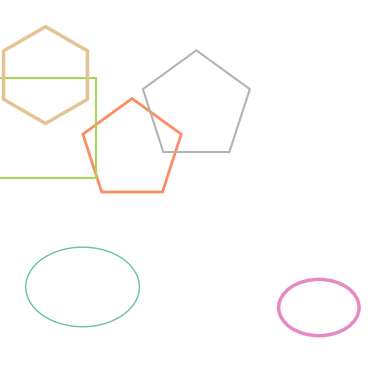[{"shape": "oval", "thickness": 1, "radius": 0.74, "center": [0.215, 0.255]}, {"shape": "pentagon", "thickness": 2, "radius": 0.67, "center": [0.343, 0.61]}, {"shape": "oval", "thickness": 2.5, "radius": 0.52, "center": [0.828, 0.201]}, {"shape": "square", "thickness": 1.5, "radius": 0.65, "center": [0.119, 0.667]}, {"shape": "hexagon", "thickness": 2.5, "radius": 0.63, "center": [0.118, 0.805]}, {"shape": "pentagon", "thickness": 1.5, "radius": 0.73, "center": [0.51, 0.723]}]